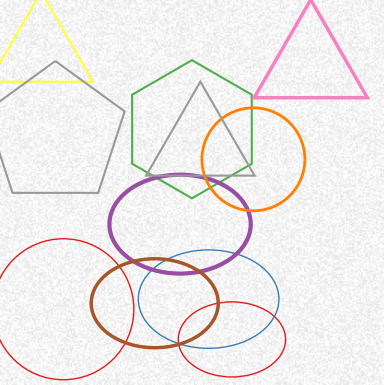[{"shape": "oval", "thickness": 1, "radius": 0.7, "center": [0.602, 0.118]}, {"shape": "circle", "thickness": 1, "radius": 0.92, "center": [0.165, 0.197]}, {"shape": "oval", "thickness": 1, "radius": 0.91, "center": [0.542, 0.223]}, {"shape": "hexagon", "thickness": 1.5, "radius": 0.9, "center": [0.499, 0.664]}, {"shape": "oval", "thickness": 3, "radius": 0.92, "center": [0.468, 0.418]}, {"shape": "circle", "thickness": 2, "radius": 0.67, "center": [0.658, 0.586]}, {"shape": "triangle", "thickness": 1.5, "radius": 0.78, "center": [0.107, 0.866]}, {"shape": "oval", "thickness": 2.5, "radius": 0.82, "center": [0.402, 0.212]}, {"shape": "triangle", "thickness": 2.5, "radius": 0.85, "center": [0.807, 0.831]}, {"shape": "triangle", "thickness": 1.5, "radius": 0.81, "center": [0.52, 0.625]}, {"shape": "pentagon", "thickness": 1.5, "radius": 0.95, "center": [0.144, 0.652]}]